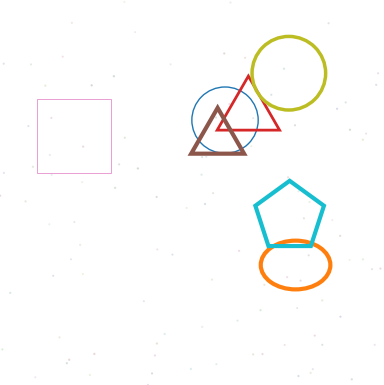[{"shape": "circle", "thickness": 1, "radius": 0.43, "center": [0.584, 0.688]}, {"shape": "oval", "thickness": 3, "radius": 0.45, "center": [0.768, 0.312]}, {"shape": "triangle", "thickness": 2, "radius": 0.47, "center": [0.645, 0.709]}, {"shape": "triangle", "thickness": 3, "radius": 0.4, "center": [0.565, 0.64]}, {"shape": "square", "thickness": 0.5, "radius": 0.48, "center": [0.193, 0.647]}, {"shape": "circle", "thickness": 2.5, "radius": 0.48, "center": [0.75, 0.81]}, {"shape": "pentagon", "thickness": 3, "radius": 0.47, "center": [0.752, 0.437]}]